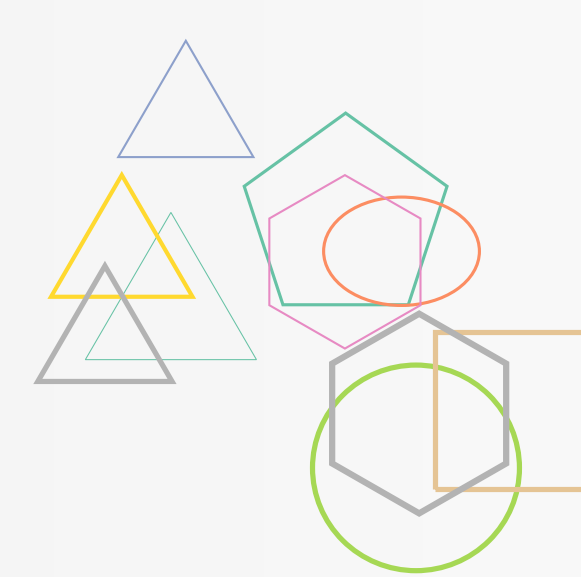[{"shape": "triangle", "thickness": 0.5, "radius": 0.85, "center": [0.294, 0.461]}, {"shape": "pentagon", "thickness": 1.5, "radius": 0.92, "center": [0.595, 0.62]}, {"shape": "oval", "thickness": 1.5, "radius": 0.67, "center": [0.691, 0.564]}, {"shape": "triangle", "thickness": 1, "radius": 0.67, "center": [0.32, 0.794]}, {"shape": "hexagon", "thickness": 1, "radius": 0.75, "center": [0.593, 0.546]}, {"shape": "circle", "thickness": 2.5, "radius": 0.89, "center": [0.716, 0.189]}, {"shape": "triangle", "thickness": 2, "radius": 0.7, "center": [0.21, 0.556]}, {"shape": "square", "thickness": 2.5, "radius": 0.68, "center": [0.884, 0.288]}, {"shape": "triangle", "thickness": 2.5, "radius": 0.67, "center": [0.181, 0.405]}, {"shape": "hexagon", "thickness": 3, "radius": 0.86, "center": [0.721, 0.283]}]